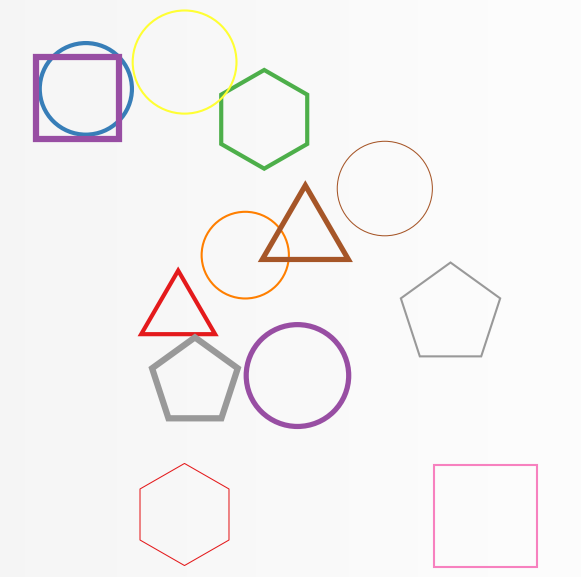[{"shape": "triangle", "thickness": 2, "radius": 0.37, "center": [0.307, 0.457]}, {"shape": "hexagon", "thickness": 0.5, "radius": 0.44, "center": [0.317, 0.108]}, {"shape": "circle", "thickness": 2, "radius": 0.4, "center": [0.148, 0.845]}, {"shape": "hexagon", "thickness": 2, "radius": 0.43, "center": [0.455, 0.793]}, {"shape": "square", "thickness": 3, "radius": 0.35, "center": [0.133, 0.829]}, {"shape": "circle", "thickness": 2.5, "radius": 0.44, "center": [0.512, 0.349]}, {"shape": "circle", "thickness": 1, "radius": 0.38, "center": [0.422, 0.557]}, {"shape": "circle", "thickness": 1, "radius": 0.45, "center": [0.318, 0.892]}, {"shape": "circle", "thickness": 0.5, "radius": 0.41, "center": [0.662, 0.673]}, {"shape": "triangle", "thickness": 2.5, "radius": 0.43, "center": [0.525, 0.593]}, {"shape": "square", "thickness": 1, "radius": 0.44, "center": [0.835, 0.106]}, {"shape": "pentagon", "thickness": 1, "radius": 0.45, "center": [0.775, 0.455]}, {"shape": "pentagon", "thickness": 3, "radius": 0.39, "center": [0.335, 0.337]}]